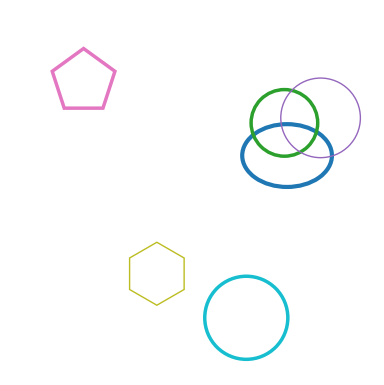[{"shape": "oval", "thickness": 3, "radius": 0.58, "center": [0.746, 0.596]}, {"shape": "circle", "thickness": 2.5, "radius": 0.43, "center": [0.739, 0.681]}, {"shape": "circle", "thickness": 1, "radius": 0.52, "center": [0.833, 0.694]}, {"shape": "pentagon", "thickness": 2.5, "radius": 0.43, "center": [0.217, 0.788]}, {"shape": "hexagon", "thickness": 1, "radius": 0.41, "center": [0.407, 0.289]}, {"shape": "circle", "thickness": 2.5, "radius": 0.54, "center": [0.64, 0.175]}]